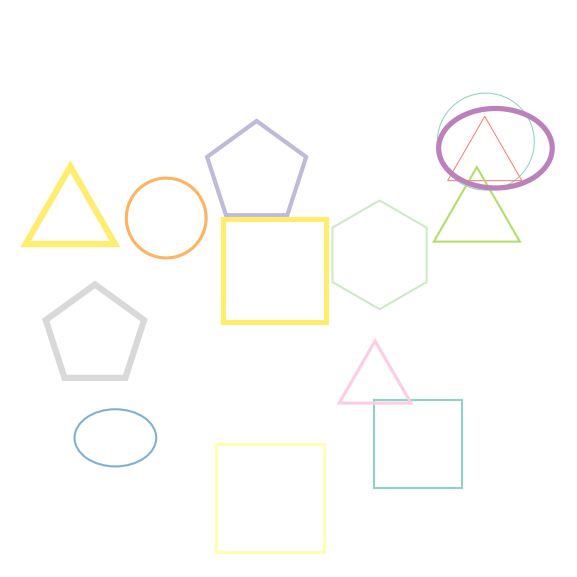[{"shape": "circle", "thickness": 0.5, "radius": 0.42, "center": [0.841, 0.754]}, {"shape": "square", "thickness": 1, "radius": 0.38, "center": [0.724, 0.231]}, {"shape": "square", "thickness": 1.5, "radius": 0.47, "center": [0.468, 0.137]}, {"shape": "pentagon", "thickness": 2, "radius": 0.45, "center": [0.444, 0.699]}, {"shape": "triangle", "thickness": 0.5, "radius": 0.37, "center": [0.839, 0.723]}, {"shape": "oval", "thickness": 1, "radius": 0.35, "center": [0.2, 0.241]}, {"shape": "circle", "thickness": 1.5, "radius": 0.35, "center": [0.288, 0.622]}, {"shape": "triangle", "thickness": 1, "radius": 0.43, "center": [0.826, 0.624]}, {"shape": "triangle", "thickness": 1.5, "radius": 0.36, "center": [0.649, 0.337]}, {"shape": "pentagon", "thickness": 3, "radius": 0.45, "center": [0.164, 0.417]}, {"shape": "oval", "thickness": 2.5, "radius": 0.49, "center": [0.858, 0.742]}, {"shape": "hexagon", "thickness": 1, "radius": 0.47, "center": [0.657, 0.558]}, {"shape": "square", "thickness": 2.5, "radius": 0.44, "center": [0.476, 0.531]}, {"shape": "triangle", "thickness": 3, "radius": 0.45, "center": [0.122, 0.621]}]